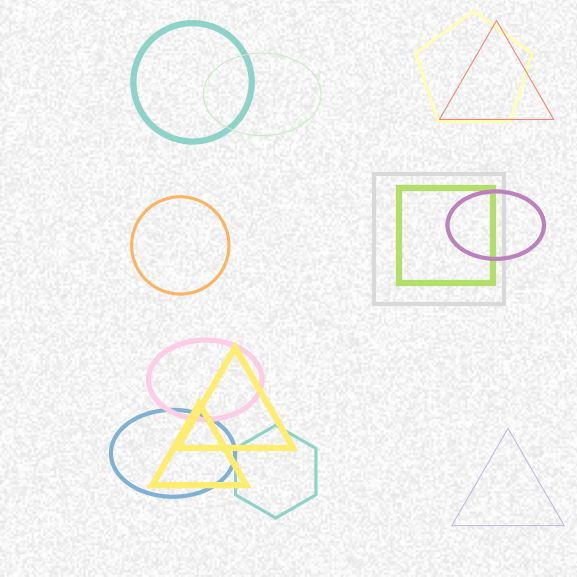[{"shape": "circle", "thickness": 3, "radius": 0.51, "center": [0.333, 0.857]}, {"shape": "hexagon", "thickness": 1.5, "radius": 0.4, "center": [0.477, 0.182]}, {"shape": "pentagon", "thickness": 1.5, "radius": 0.53, "center": [0.821, 0.874]}, {"shape": "triangle", "thickness": 0.5, "radius": 0.56, "center": [0.88, 0.145]}, {"shape": "triangle", "thickness": 0.5, "radius": 0.57, "center": [0.86, 0.849]}, {"shape": "oval", "thickness": 2, "radius": 0.54, "center": [0.299, 0.214]}, {"shape": "circle", "thickness": 1.5, "radius": 0.42, "center": [0.312, 0.574]}, {"shape": "square", "thickness": 3, "radius": 0.41, "center": [0.772, 0.591]}, {"shape": "oval", "thickness": 2.5, "radius": 0.49, "center": [0.356, 0.341]}, {"shape": "square", "thickness": 2, "radius": 0.56, "center": [0.761, 0.586]}, {"shape": "oval", "thickness": 2, "radius": 0.42, "center": [0.858, 0.609]}, {"shape": "oval", "thickness": 0.5, "radius": 0.51, "center": [0.454, 0.836]}, {"shape": "triangle", "thickness": 3, "radius": 0.47, "center": [0.345, 0.206]}, {"shape": "triangle", "thickness": 3, "radius": 0.58, "center": [0.407, 0.281]}]